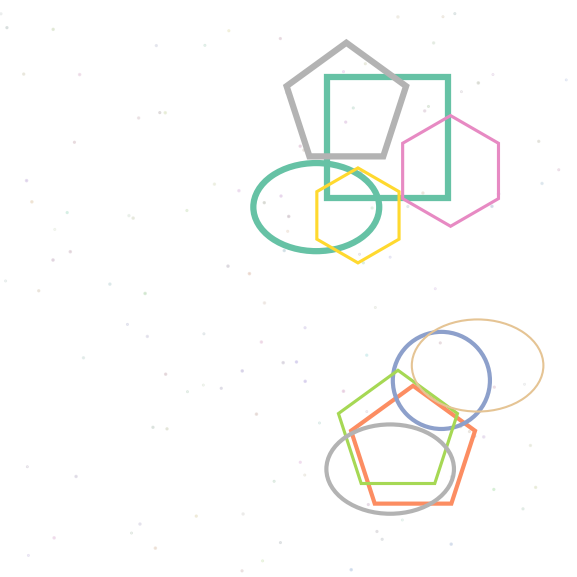[{"shape": "oval", "thickness": 3, "radius": 0.54, "center": [0.548, 0.641]}, {"shape": "square", "thickness": 3, "radius": 0.52, "center": [0.671, 0.761]}, {"shape": "pentagon", "thickness": 2, "radius": 0.56, "center": [0.715, 0.218]}, {"shape": "circle", "thickness": 2, "radius": 0.42, "center": [0.764, 0.34]}, {"shape": "hexagon", "thickness": 1.5, "radius": 0.48, "center": [0.78, 0.703]}, {"shape": "pentagon", "thickness": 1.5, "radius": 0.54, "center": [0.689, 0.25]}, {"shape": "hexagon", "thickness": 1.5, "radius": 0.41, "center": [0.62, 0.626]}, {"shape": "oval", "thickness": 1, "radius": 0.57, "center": [0.827, 0.366]}, {"shape": "pentagon", "thickness": 3, "radius": 0.54, "center": [0.6, 0.816]}, {"shape": "oval", "thickness": 2, "radius": 0.55, "center": [0.676, 0.187]}]